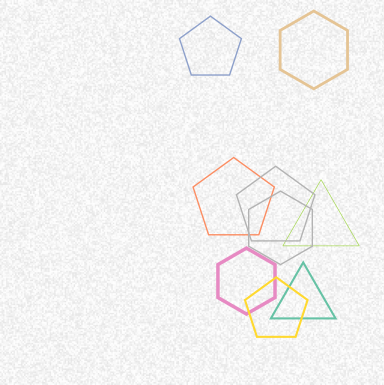[{"shape": "triangle", "thickness": 1.5, "radius": 0.48, "center": [0.788, 0.221]}, {"shape": "pentagon", "thickness": 1, "radius": 0.55, "center": [0.607, 0.48]}, {"shape": "pentagon", "thickness": 1, "radius": 0.42, "center": [0.547, 0.874]}, {"shape": "hexagon", "thickness": 2.5, "radius": 0.43, "center": [0.64, 0.27]}, {"shape": "triangle", "thickness": 0.5, "radius": 0.57, "center": [0.834, 0.419]}, {"shape": "pentagon", "thickness": 1.5, "radius": 0.43, "center": [0.718, 0.194]}, {"shape": "hexagon", "thickness": 2, "radius": 0.51, "center": [0.815, 0.87]}, {"shape": "hexagon", "thickness": 1, "radius": 0.48, "center": [0.729, 0.408]}, {"shape": "pentagon", "thickness": 1, "radius": 0.54, "center": [0.716, 0.461]}]